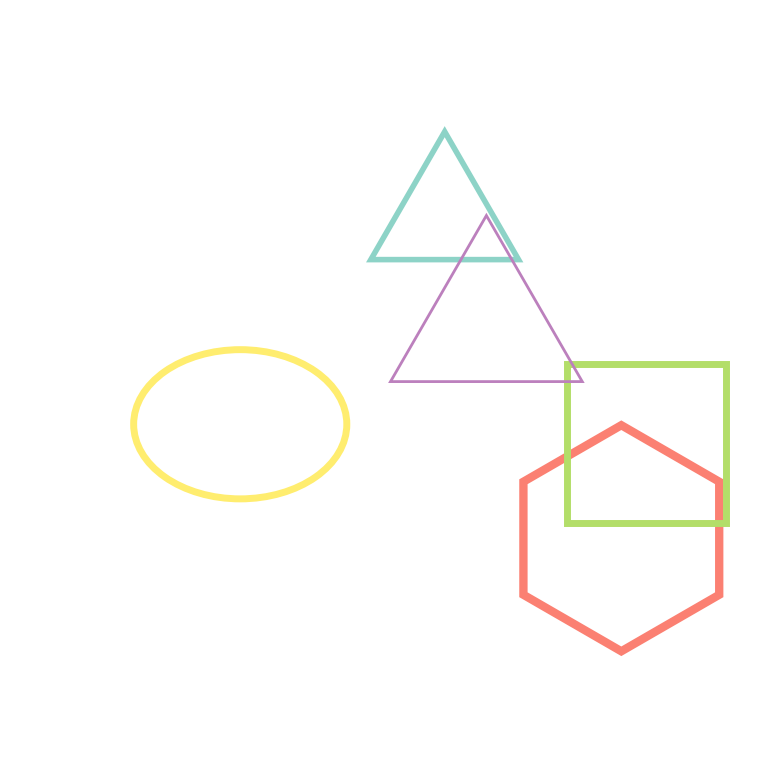[{"shape": "triangle", "thickness": 2, "radius": 0.55, "center": [0.578, 0.718]}, {"shape": "hexagon", "thickness": 3, "radius": 0.73, "center": [0.807, 0.301]}, {"shape": "square", "thickness": 2.5, "radius": 0.51, "center": [0.84, 0.424]}, {"shape": "triangle", "thickness": 1, "radius": 0.72, "center": [0.632, 0.576]}, {"shape": "oval", "thickness": 2.5, "radius": 0.69, "center": [0.312, 0.449]}]